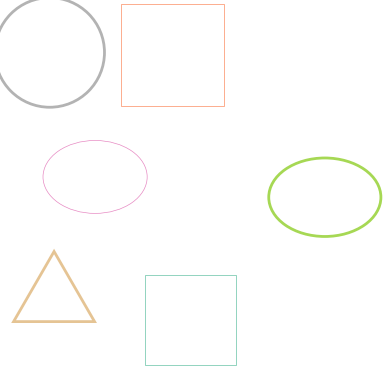[{"shape": "square", "thickness": 0.5, "radius": 0.59, "center": [0.495, 0.168]}, {"shape": "square", "thickness": 0.5, "radius": 0.67, "center": [0.448, 0.857]}, {"shape": "oval", "thickness": 0.5, "radius": 0.68, "center": [0.247, 0.54]}, {"shape": "oval", "thickness": 2, "radius": 0.73, "center": [0.844, 0.488]}, {"shape": "triangle", "thickness": 2, "radius": 0.61, "center": [0.14, 0.225]}, {"shape": "circle", "thickness": 2, "radius": 0.71, "center": [0.129, 0.864]}]